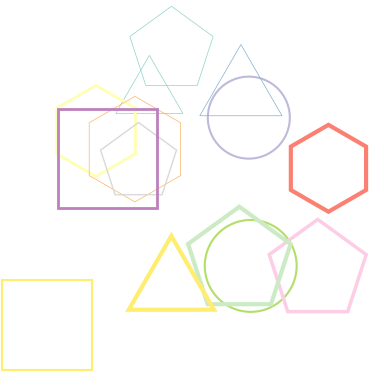[{"shape": "pentagon", "thickness": 0.5, "radius": 0.57, "center": [0.445, 0.87]}, {"shape": "triangle", "thickness": 0.5, "radius": 0.5, "center": [0.388, 0.756]}, {"shape": "hexagon", "thickness": 2, "radius": 0.59, "center": [0.249, 0.66]}, {"shape": "circle", "thickness": 1.5, "radius": 0.53, "center": [0.646, 0.694]}, {"shape": "hexagon", "thickness": 3, "radius": 0.56, "center": [0.853, 0.563]}, {"shape": "triangle", "thickness": 0.5, "radius": 0.62, "center": [0.626, 0.761]}, {"shape": "hexagon", "thickness": 0.5, "radius": 0.69, "center": [0.35, 0.613]}, {"shape": "circle", "thickness": 1.5, "radius": 0.6, "center": [0.651, 0.309]}, {"shape": "pentagon", "thickness": 2.5, "radius": 0.66, "center": [0.825, 0.298]}, {"shape": "pentagon", "thickness": 1, "radius": 0.52, "center": [0.36, 0.578]}, {"shape": "square", "thickness": 2, "radius": 0.64, "center": [0.278, 0.588]}, {"shape": "pentagon", "thickness": 3, "radius": 0.7, "center": [0.622, 0.323]}, {"shape": "triangle", "thickness": 3, "radius": 0.64, "center": [0.445, 0.259]}, {"shape": "square", "thickness": 1.5, "radius": 0.58, "center": [0.122, 0.156]}]